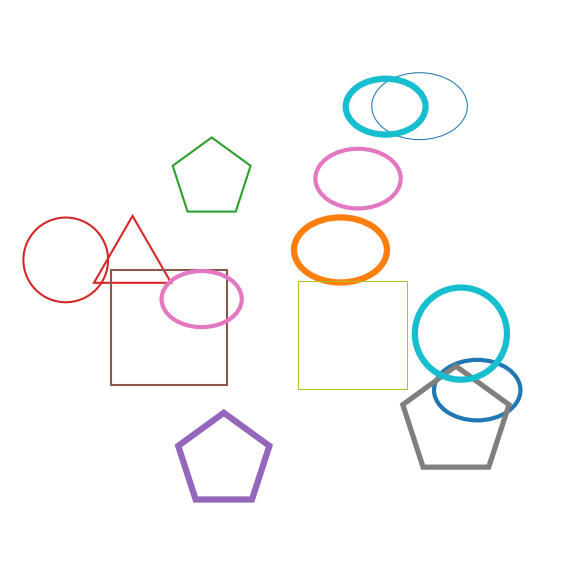[{"shape": "oval", "thickness": 0.5, "radius": 0.41, "center": [0.726, 0.815]}, {"shape": "oval", "thickness": 2, "radius": 0.37, "center": [0.826, 0.324]}, {"shape": "oval", "thickness": 3, "radius": 0.4, "center": [0.59, 0.566]}, {"shape": "pentagon", "thickness": 1, "radius": 0.35, "center": [0.366, 0.69]}, {"shape": "triangle", "thickness": 1, "radius": 0.39, "center": [0.23, 0.548]}, {"shape": "circle", "thickness": 1, "radius": 0.37, "center": [0.114, 0.549]}, {"shape": "pentagon", "thickness": 3, "radius": 0.41, "center": [0.388, 0.201]}, {"shape": "square", "thickness": 1, "radius": 0.5, "center": [0.293, 0.432]}, {"shape": "oval", "thickness": 2, "radius": 0.35, "center": [0.349, 0.481]}, {"shape": "oval", "thickness": 2, "radius": 0.37, "center": [0.62, 0.69]}, {"shape": "pentagon", "thickness": 2.5, "radius": 0.48, "center": [0.789, 0.268]}, {"shape": "square", "thickness": 0.5, "radius": 0.47, "center": [0.61, 0.419]}, {"shape": "oval", "thickness": 3, "radius": 0.35, "center": [0.668, 0.814]}, {"shape": "circle", "thickness": 3, "radius": 0.4, "center": [0.798, 0.421]}]